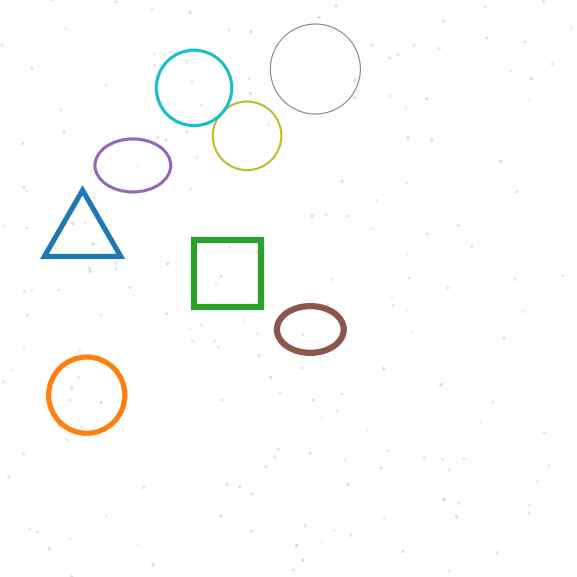[{"shape": "triangle", "thickness": 2.5, "radius": 0.38, "center": [0.143, 0.593]}, {"shape": "circle", "thickness": 2.5, "radius": 0.33, "center": [0.15, 0.315]}, {"shape": "square", "thickness": 3, "radius": 0.29, "center": [0.394, 0.525]}, {"shape": "oval", "thickness": 1.5, "radius": 0.33, "center": [0.23, 0.713]}, {"shape": "oval", "thickness": 3, "radius": 0.29, "center": [0.537, 0.429]}, {"shape": "circle", "thickness": 0.5, "radius": 0.39, "center": [0.546, 0.88]}, {"shape": "circle", "thickness": 1, "radius": 0.3, "center": [0.428, 0.764]}, {"shape": "circle", "thickness": 1.5, "radius": 0.33, "center": [0.336, 0.847]}]